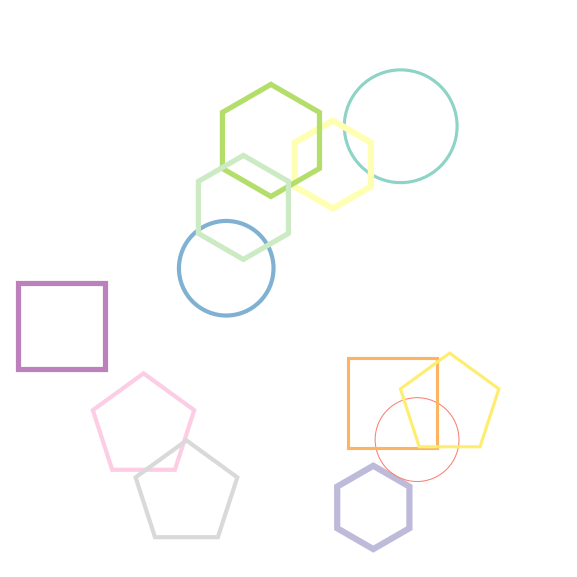[{"shape": "circle", "thickness": 1.5, "radius": 0.49, "center": [0.694, 0.781]}, {"shape": "hexagon", "thickness": 3, "radius": 0.38, "center": [0.576, 0.714]}, {"shape": "hexagon", "thickness": 3, "radius": 0.36, "center": [0.646, 0.12]}, {"shape": "circle", "thickness": 0.5, "radius": 0.36, "center": [0.722, 0.238]}, {"shape": "circle", "thickness": 2, "radius": 0.41, "center": [0.392, 0.535]}, {"shape": "square", "thickness": 1.5, "radius": 0.39, "center": [0.68, 0.301]}, {"shape": "hexagon", "thickness": 2.5, "radius": 0.49, "center": [0.469, 0.756]}, {"shape": "pentagon", "thickness": 2, "radius": 0.46, "center": [0.249, 0.26]}, {"shape": "pentagon", "thickness": 2, "radius": 0.46, "center": [0.323, 0.144]}, {"shape": "square", "thickness": 2.5, "radius": 0.37, "center": [0.106, 0.435]}, {"shape": "hexagon", "thickness": 2.5, "radius": 0.45, "center": [0.421, 0.64]}, {"shape": "pentagon", "thickness": 1.5, "radius": 0.45, "center": [0.779, 0.298]}]